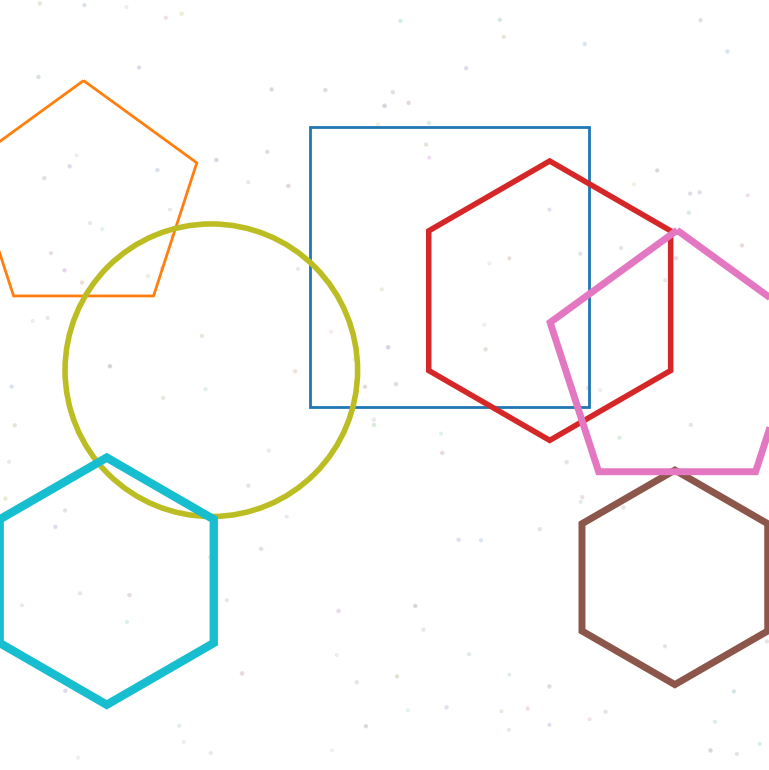[{"shape": "square", "thickness": 1, "radius": 0.91, "center": [0.584, 0.653]}, {"shape": "pentagon", "thickness": 1, "radius": 0.77, "center": [0.109, 0.741]}, {"shape": "hexagon", "thickness": 2, "radius": 0.91, "center": [0.714, 0.609]}, {"shape": "hexagon", "thickness": 2.5, "radius": 0.7, "center": [0.876, 0.25]}, {"shape": "pentagon", "thickness": 2.5, "radius": 0.87, "center": [0.879, 0.528]}, {"shape": "circle", "thickness": 2, "radius": 0.95, "center": [0.274, 0.519]}, {"shape": "hexagon", "thickness": 3, "radius": 0.8, "center": [0.139, 0.245]}]